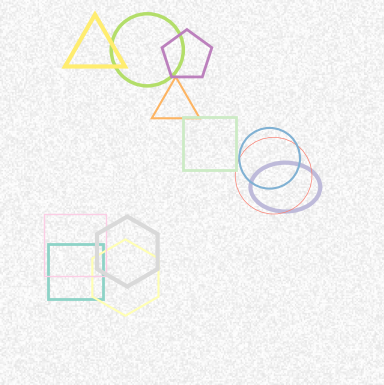[{"shape": "square", "thickness": 2, "radius": 0.36, "center": [0.196, 0.294]}, {"shape": "hexagon", "thickness": 1.5, "radius": 0.5, "center": [0.326, 0.279]}, {"shape": "oval", "thickness": 3, "radius": 0.45, "center": [0.741, 0.514]}, {"shape": "circle", "thickness": 0.5, "radius": 0.5, "center": [0.711, 0.544]}, {"shape": "circle", "thickness": 1.5, "radius": 0.39, "center": [0.7, 0.589]}, {"shape": "triangle", "thickness": 1.5, "radius": 0.36, "center": [0.456, 0.729]}, {"shape": "circle", "thickness": 2.5, "radius": 0.47, "center": [0.383, 0.871]}, {"shape": "square", "thickness": 1, "radius": 0.4, "center": [0.194, 0.365]}, {"shape": "hexagon", "thickness": 3, "radius": 0.45, "center": [0.331, 0.347]}, {"shape": "pentagon", "thickness": 2, "radius": 0.34, "center": [0.486, 0.855]}, {"shape": "square", "thickness": 2, "radius": 0.35, "center": [0.545, 0.626]}, {"shape": "triangle", "thickness": 3, "radius": 0.45, "center": [0.247, 0.872]}]